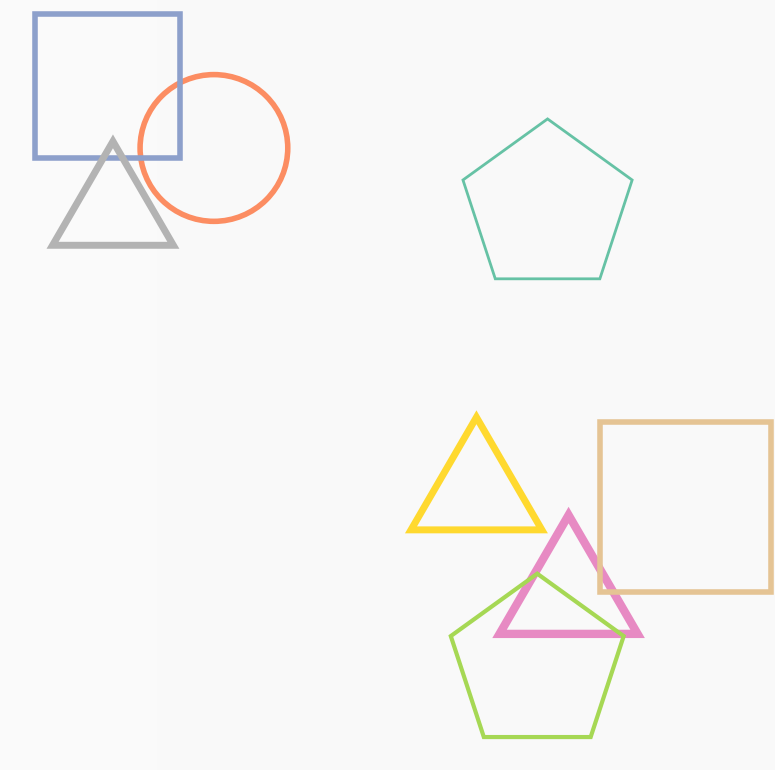[{"shape": "pentagon", "thickness": 1, "radius": 0.57, "center": [0.707, 0.731]}, {"shape": "circle", "thickness": 2, "radius": 0.48, "center": [0.276, 0.808]}, {"shape": "square", "thickness": 2, "radius": 0.47, "center": [0.139, 0.888]}, {"shape": "triangle", "thickness": 3, "radius": 0.51, "center": [0.734, 0.228]}, {"shape": "pentagon", "thickness": 1.5, "radius": 0.59, "center": [0.693, 0.138]}, {"shape": "triangle", "thickness": 2.5, "radius": 0.49, "center": [0.615, 0.361]}, {"shape": "square", "thickness": 2, "radius": 0.55, "center": [0.885, 0.341]}, {"shape": "triangle", "thickness": 2.5, "radius": 0.45, "center": [0.146, 0.726]}]